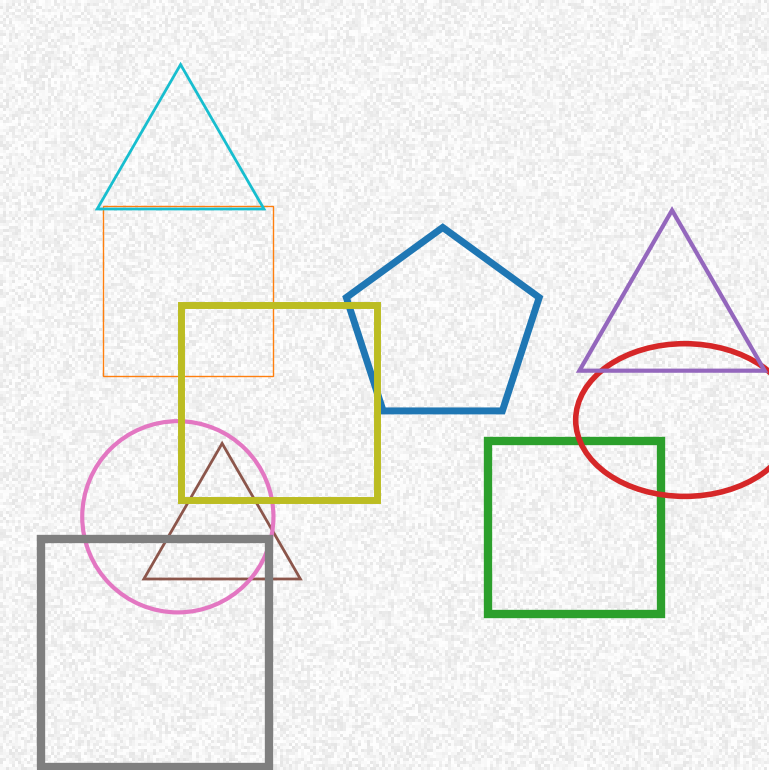[{"shape": "pentagon", "thickness": 2.5, "radius": 0.66, "center": [0.575, 0.573]}, {"shape": "square", "thickness": 0.5, "radius": 0.55, "center": [0.244, 0.622]}, {"shape": "square", "thickness": 3, "radius": 0.56, "center": [0.746, 0.315]}, {"shape": "oval", "thickness": 2, "radius": 0.71, "center": [0.889, 0.455]}, {"shape": "triangle", "thickness": 1.5, "radius": 0.69, "center": [0.873, 0.588]}, {"shape": "triangle", "thickness": 1, "radius": 0.59, "center": [0.288, 0.307]}, {"shape": "circle", "thickness": 1.5, "radius": 0.62, "center": [0.231, 0.329]}, {"shape": "square", "thickness": 3, "radius": 0.74, "center": [0.201, 0.152]}, {"shape": "square", "thickness": 2.5, "radius": 0.63, "center": [0.362, 0.477]}, {"shape": "triangle", "thickness": 1, "radius": 0.63, "center": [0.235, 0.791]}]